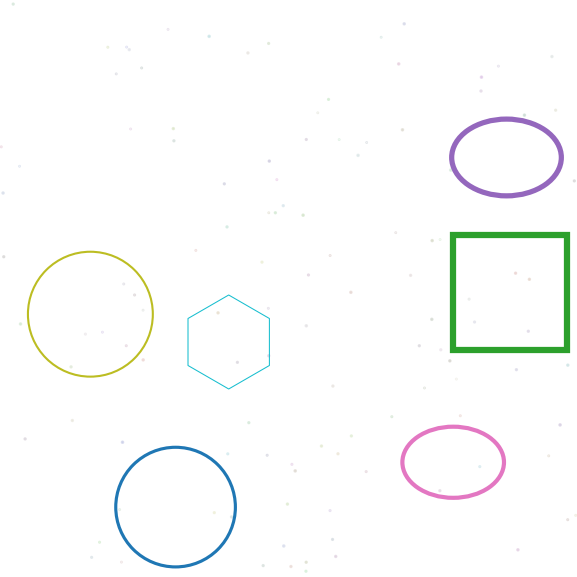[{"shape": "circle", "thickness": 1.5, "radius": 0.52, "center": [0.304, 0.121]}, {"shape": "square", "thickness": 3, "radius": 0.5, "center": [0.883, 0.493]}, {"shape": "oval", "thickness": 2.5, "radius": 0.47, "center": [0.877, 0.726]}, {"shape": "oval", "thickness": 2, "radius": 0.44, "center": [0.785, 0.199]}, {"shape": "circle", "thickness": 1, "radius": 0.54, "center": [0.156, 0.455]}, {"shape": "hexagon", "thickness": 0.5, "radius": 0.41, "center": [0.396, 0.407]}]